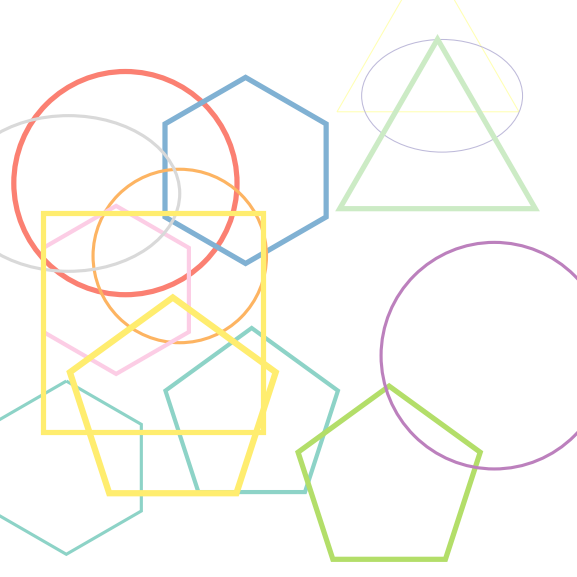[{"shape": "hexagon", "thickness": 1.5, "radius": 0.75, "center": [0.115, 0.189]}, {"shape": "pentagon", "thickness": 2, "radius": 0.79, "center": [0.436, 0.274]}, {"shape": "triangle", "thickness": 0.5, "radius": 0.91, "center": [0.741, 0.897]}, {"shape": "oval", "thickness": 0.5, "radius": 0.7, "center": [0.766, 0.833]}, {"shape": "circle", "thickness": 2.5, "radius": 0.97, "center": [0.217, 0.682]}, {"shape": "hexagon", "thickness": 2.5, "radius": 0.81, "center": [0.425, 0.704]}, {"shape": "circle", "thickness": 1.5, "radius": 0.75, "center": [0.311, 0.556]}, {"shape": "pentagon", "thickness": 2.5, "radius": 0.83, "center": [0.674, 0.165]}, {"shape": "hexagon", "thickness": 2, "radius": 0.73, "center": [0.201, 0.497]}, {"shape": "oval", "thickness": 1.5, "radius": 0.96, "center": [0.119, 0.664]}, {"shape": "circle", "thickness": 1.5, "radius": 0.98, "center": [0.856, 0.383]}, {"shape": "triangle", "thickness": 2.5, "radius": 0.98, "center": [0.758, 0.736]}, {"shape": "square", "thickness": 2.5, "radius": 0.95, "center": [0.265, 0.44]}, {"shape": "pentagon", "thickness": 3, "radius": 0.94, "center": [0.299, 0.297]}]